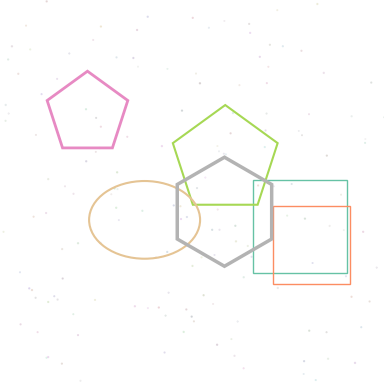[{"shape": "square", "thickness": 1, "radius": 0.61, "center": [0.779, 0.412]}, {"shape": "square", "thickness": 1, "radius": 0.5, "center": [0.81, 0.364]}, {"shape": "pentagon", "thickness": 2, "radius": 0.55, "center": [0.227, 0.705]}, {"shape": "pentagon", "thickness": 1.5, "radius": 0.72, "center": [0.585, 0.584]}, {"shape": "oval", "thickness": 1.5, "radius": 0.72, "center": [0.376, 0.429]}, {"shape": "hexagon", "thickness": 2.5, "radius": 0.71, "center": [0.583, 0.45]}]